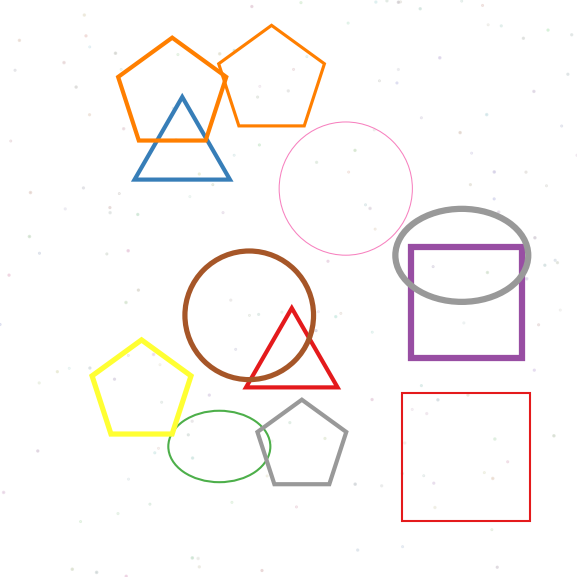[{"shape": "square", "thickness": 1, "radius": 0.56, "center": [0.807, 0.207]}, {"shape": "triangle", "thickness": 2, "radius": 0.46, "center": [0.505, 0.374]}, {"shape": "triangle", "thickness": 2, "radius": 0.48, "center": [0.316, 0.736]}, {"shape": "oval", "thickness": 1, "radius": 0.44, "center": [0.38, 0.226]}, {"shape": "square", "thickness": 3, "radius": 0.48, "center": [0.808, 0.475]}, {"shape": "pentagon", "thickness": 1.5, "radius": 0.48, "center": [0.47, 0.859]}, {"shape": "pentagon", "thickness": 2, "radius": 0.49, "center": [0.298, 0.835]}, {"shape": "pentagon", "thickness": 2.5, "radius": 0.45, "center": [0.245, 0.32]}, {"shape": "circle", "thickness": 2.5, "radius": 0.56, "center": [0.432, 0.453]}, {"shape": "circle", "thickness": 0.5, "radius": 0.58, "center": [0.599, 0.673]}, {"shape": "oval", "thickness": 3, "radius": 0.58, "center": [0.8, 0.557]}, {"shape": "pentagon", "thickness": 2, "radius": 0.4, "center": [0.523, 0.226]}]